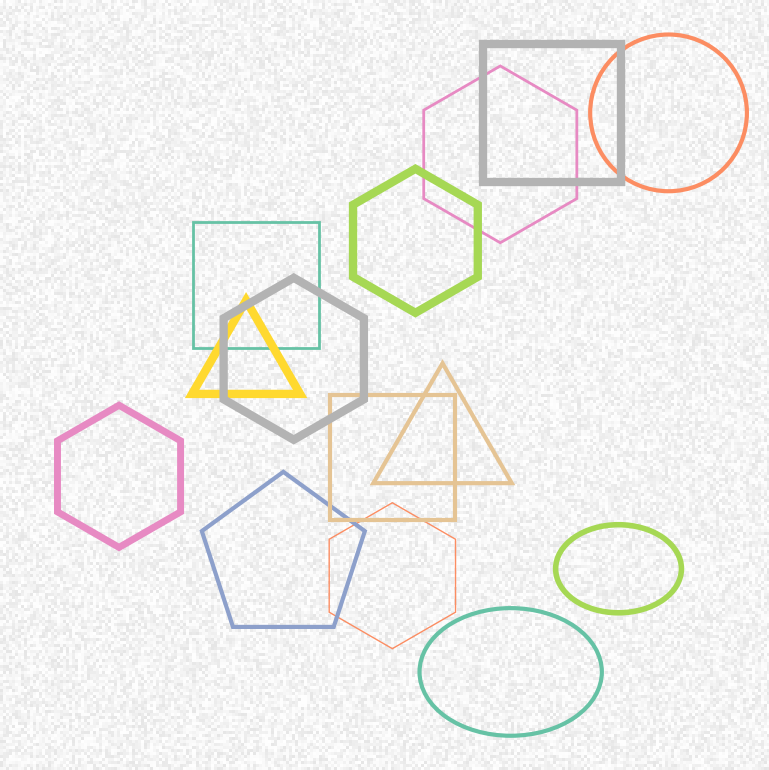[{"shape": "square", "thickness": 1, "radius": 0.41, "center": [0.333, 0.63]}, {"shape": "oval", "thickness": 1.5, "radius": 0.59, "center": [0.663, 0.127]}, {"shape": "circle", "thickness": 1.5, "radius": 0.51, "center": [0.868, 0.853]}, {"shape": "hexagon", "thickness": 0.5, "radius": 0.47, "center": [0.51, 0.252]}, {"shape": "pentagon", "thickness": 1.5, "radius": 0.56, "center": [0.368, 0.276]}, {"shape": "hexagon", "thickness": 1, "radius": 0.57, "center": [0.65, 0.8]}, {"shape": "hexagon", "thickness": 2.5, "radius": 0.46, "center": [0.155, 0.381]}, {"shape": "hexagon", "thickness": 3, "radius": 0.47, "center": [0.539, 0.687]}, {"shape": "oval", "thickness": 2, "radius": 0.41, "center": [0.803, 0.261]}, {"shape": "triangle", "thickness": 3, "radius": 0.4, "center": [0.32, 0.529]}, {"shape": "triangle", "thickness": 1.5, "radius": 0.52, "center": [0.575, 0.424]}, {"shape": "square", "thickness": 1.5, "radius": 0.4, "center": [0.51, 0.406]}, {"shape": "hexagon", "thickness": 3, "radius": 0.53, "center": [0.381, 0.534]}, {"shape": "square", "thickness": 3, "radius": 0.45, "center": [0.717, 0.853]}]